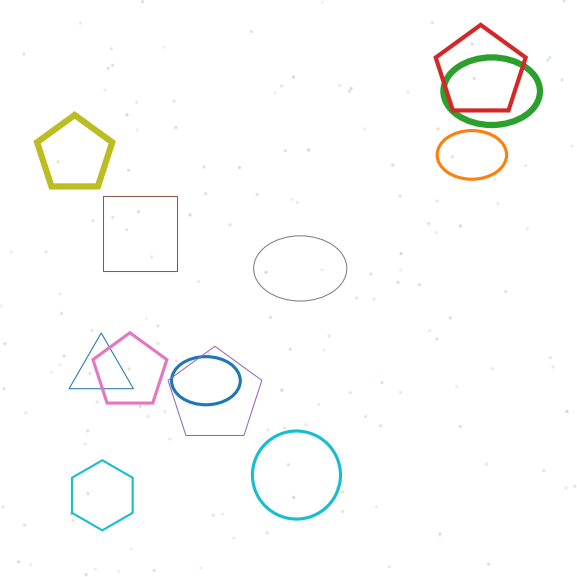[{"shape": "oval", "thickness": 1.5, "radius": 0.3, "center": [0.357, 0.34]}, {"shape": "triangle", "thickness": 0.5, "radius": 0.32, "center": [0.175, 0.358]}, {"shape": "oval", "thickness": 1.5, "radius": 0.3, "center": [0.817, 0.731]}, {"shape": "oval", "thickness": 3, "radius": 0.42, "center": [0.851, 0.841]}, {"shape": "pentagon", "thickness": 2, "radius": 0.41, "center": [0.832, 0.874]}, {"shape": "pentagon", "thickness": 0.5, "radius": 0.43, "center": [0.372, 0.314]}, {"shape": "square", "thickness": 0.5, "radius": 0.32, "center": [0.242, 0.594]}, {"shape": "pentagon", "thickness": 1.5, "radius": 0.34, "center": [0.225, 0.356]}, {"shape": "oval", "thickness": 0.5, "radius": 0.4, "center": [0.52, 0.534]}, {"shape": "pentagon", "thickness": 3, "radius": 0.34, "center": [0.129, 0.732]}, {"shape": "hexagon", "thickness": 1, "radius": 0.3, "center": [0.177, 0.141]}, {"shape": "circle", "thickness": 1.5, "radius": 0.38, "center": [0.513, 0.177]}]